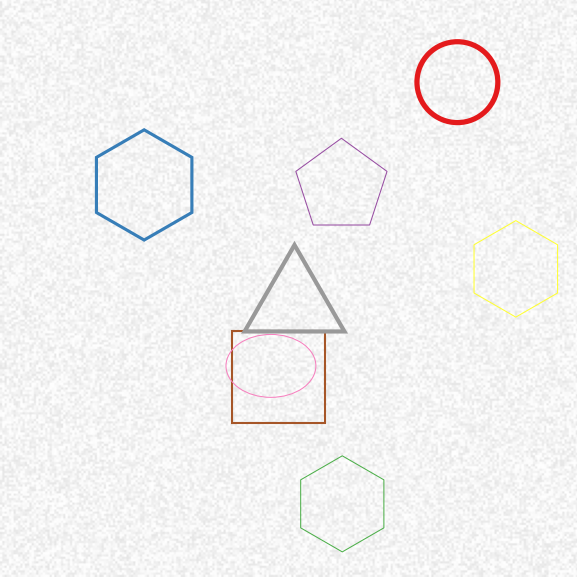[{"shape": "circle", "thickness": 2.5, "radius": 0.35, "center": [0.792, 0.857]}, {"shape": "hexagon", "thickness": 1.5, "radius": 0.48, "center": [0.25, 0.679]}, {"shape": "hexagon", "thickness": 0.5, "radius": 0.42, "center": [0.593, 0.127]}, {"shape": "pentagon", "thickness": 0.5, "radius": 0.42, "center": [0.591, 0.677]}, {"shape": "hexagon", "thickness": 0.5, "radius": 0.42, "center": [0.893, 0.534]}, {"shape": "square", "thickness": 1, "radius": 0.4, "center": [0.482, 0.346]}, {"shape": "oval", "thickness": 0.5, "radius": 0.39, "center": [0.469, 0.366]}, {"shape": "triangle", "thickness": 2, "radius": 0.5, "center": [0.51, 0.475]}]